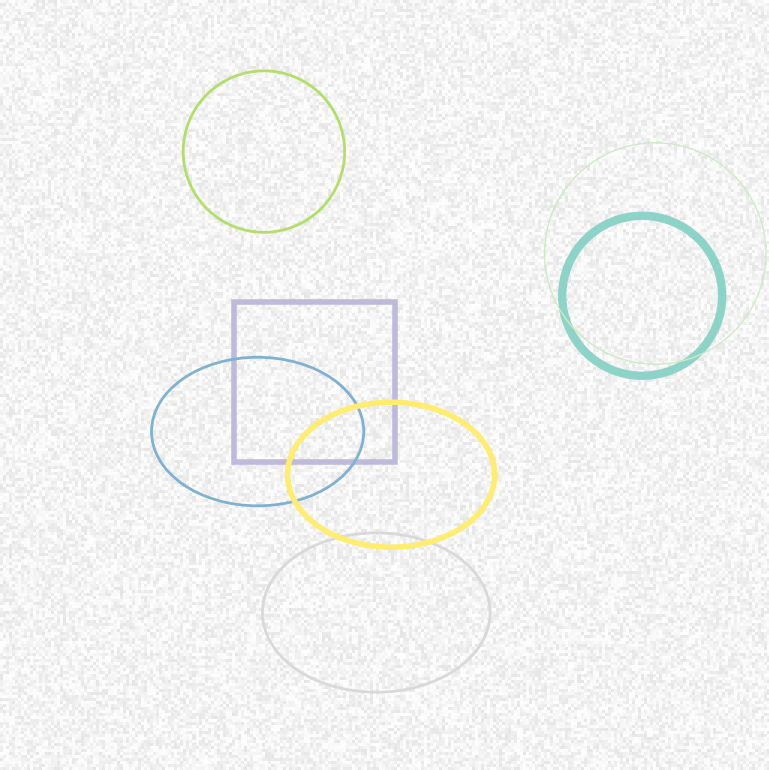[{"shape": "circle", "thickness": 3, "radius": 0.52, "center": [0.834, 0.616]}, {"shape": "square", "thickness": 2, "radius": 0.52, "center": [0.408, 0.504]}, {"shape": "oval", "thickness": 1, "radius": 0.69, "center": [0.335, 0.44]}, {"shape": "circle", "thickness": 1, "radius": 0.52, "center": [0.343, 0.803]}, {"shape": "oval", "thickness": 1, "radius": 0.74, "center": [0.489, 0.204]}, {"shape": "circle", "thickness": 0.5, "radius": 0.72, "center": [0.851, 0.671]}, {"shape": "oval", "thickness": 2, "radius": 0.67, "center": [0.508, 0.384]}]